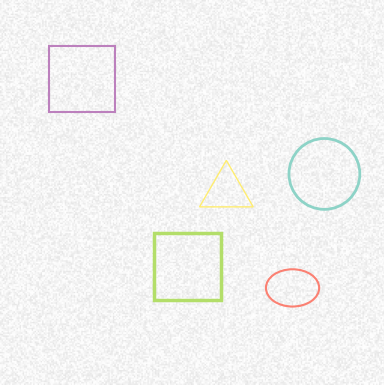[{"shape": "circle", "thickness": 2, "radius": 0.46, "center": [0.843, 0.548]}, {"shape": "oval", "thickness": 1.5, "radius": 0.35, "center": [0.76, 0.252]}, {"shape": "square", "thickness": 2.5, "radius": 0.44, "center": [0.488, 0.307]}, {"shape": "square", "thickness": 1.5, "radius": 0.43, "center": [0.213, 0.795]}, {"shape": "triangle", "thickness": 1, "radius": 0.4, "center": [0.588, 0.503]}]